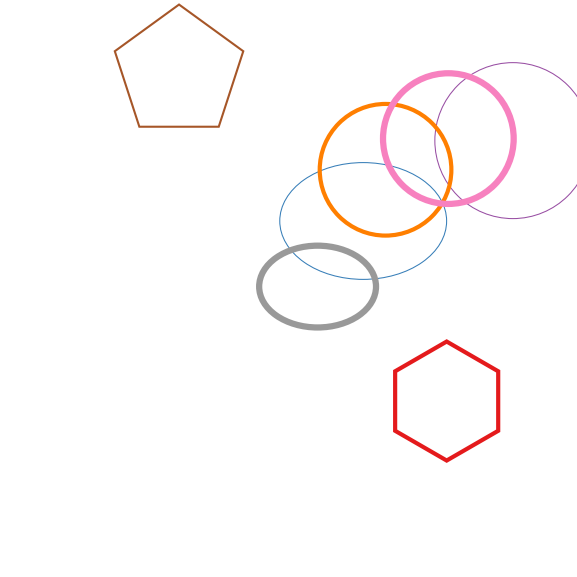[{"shape": "hexagon", "thickness": 2, "radius": 0.52, "center": [0.773, 0.305]}, {"shape": "oval", "thickness": 0.5, "radius": 0.72, "center": [0.629, 0.616]}, {"shape": "circle", "thickness": 0.5, "radius": 0.68, "center": [0.888, 0.756]}, {"shape": "circle", "thickness": 2, "radius": 0.57, "center": [0.668, 0.705]}, {"shape": "pentagon", "thickness": 1, "radius": 0.58, "center": [0.31, 0.874]}, {"shape": "circle", "thickness": 3, "radius": 0.57, "center": [0.776, 0.759]}, {"shape": "oval", "thickness": 3, "radius": 0.51, "center": [0.55, 0.503]}]